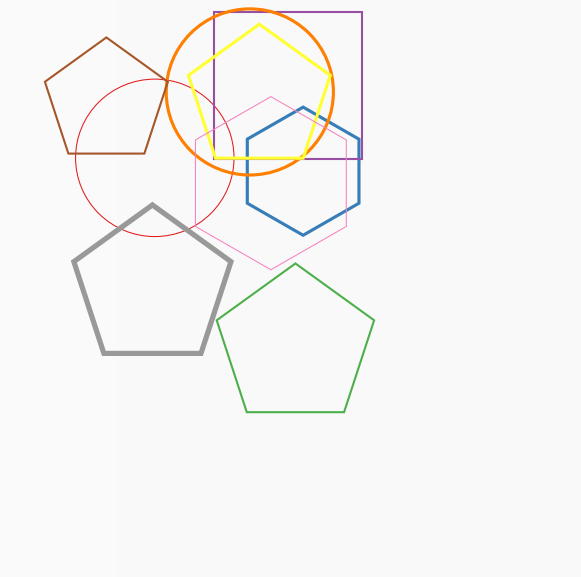[{"shape": "circle", "thickness": 0.5, "radius": 0.68, "center": [0.266, 0.726]}, {"shape": "hexagon", "thickness": 1.5, "radius": 0.55, "center": [0.522, 0.703]}, {"shape": "pentagon", "thickness": 1, "radius": 0.71, "center": [0.508, 0.401]}, {"shape": "square", "thickness": 1, "radius": 0.64, "center": [0.495, 0.85]}, {"shape": "circle", "thickness": 1.5, "radius": 0.72, "center": [0.43, 0.84]}, {"shape": "pentagon", "thickness": 1.5, "radius": 0.64, "center": [0.446, 0.829]}, {"shape": "pentagon", "thickness": 1, "radius": 0.56, "center": [0.183, 0.823]}, {"shape": "hexagon", "thickness": 0.5, "radius": 0.75, "center": [0.466, 0.682]}, {"shape": "pentagon", "thickness": 2.5, "radius": 0.71, "center": [0.262, 0.502]}]